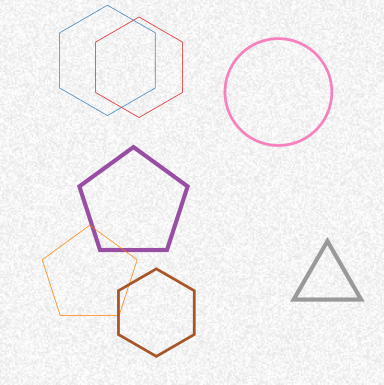[{"shape": "hexagon", "thickness": 0.5, "radius": 0.65, "center": [0.361, 0.825]}, {"shape": "hexagon", "thickness": 0.5, "radius": 0.72, "center": [0.279, 0.843]}, {"shape": "pentagon", "thickness": 3, "radius": 0.74, "center": [0.347, 0.47]}, {"shape": "pentagon", "thickness": 0.5, "radius": 0.65, "center": [0.233, 0.285]}, {"shape": "hexagon", "thickness": 2, "radius": 0.57, "center": [0.406, 0.188]}, {"shape": "circle", "thickness": 2, "radius": 0.69, "center": [0.723, 0.761]}, {"shape": "triangle", "thickness": 3, "radius": 0.51, "center": [0.85, 0.272]}]